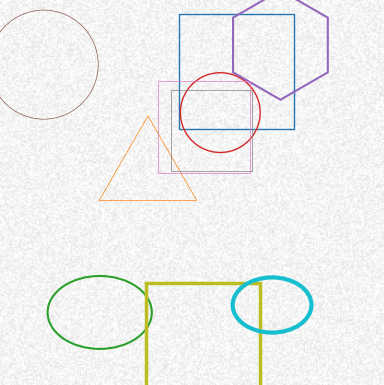[{"shape": "square", "thickness": 1, "radius": 0.75, "center": [0.614, 0.814]}, {"shape": "triangle", "thickness": 0.5, "radius": 0.73, "center": [0.384, 0.552]}, {"shape": "oval", "thickness": 1.5, "radius": 0.68, "center": [0.259, 0.188]}, {"shape": "circle", "thickness": 1, "radius": 0.52, "center": [0.572, 0.708]}, {"shape": "hexagon", "thickness": 1.5, "radius": 0.71, "center": [0.728, 0.883]}, {"shape": "circle", "thickness": 0.5, "radius": 0.71, "center": [0.114, 0.832]}, {"shape": "square", "thickness": 0.5, "radius": 0.59, "center": [0.529, 0.67]}, {"shape": "square", "thickness": 0.5, "radius": 0.53, "center": [0.549, 0.661]}, {"shape": "square", "thickness": 2.5, "radius": 0.74, "center": [0.528, 0.118]}, {"shape": "oval", "thickness": 3, "radius": 0.51, "center": [0.707, 0.208]}]